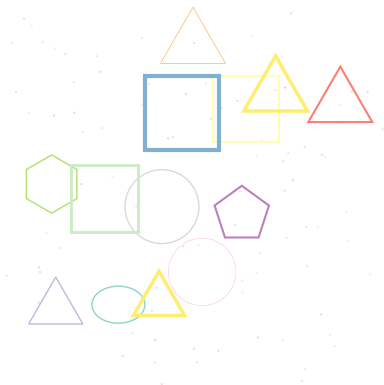[{"shape": "oval", "thickness": 1, "radius": 0.34, "center": [0.308, 0.209]}, {"shape": "square", "thickness": 1.5, "radius": 0.43, "center": [0.638, 0.717]}, {"shape": "triangle", "thickness": 1, "radius": 0.41, "center": [0.145, 0.199]}, {"shape": "triangle", "thickness": 1.5, "radius": 0.48, "center": [0.884, 0.731]}, {"shape": "square", "thickness": 3, "radius": 0.48, "center": [0.472, 0.707]}, {"shape": "triangle", "thickness": 0.5, "radius": 0.49, "center": [0.501, 0.884]}, {"shape": "hexagon", "thickness": 1, "radius": 0.38, "center": [0.134, 0.522]}, {"shape": "circle", "thickness": 0.5, "radius": 0.44, "center": [0.525, 0.294]}, {"shape": "circle", "thickness": 1, "radius": 0.48, "center": [0.421, 0.463]}, {"shape": "pentagon", "thickness": 1.5, "radius": 0.37, "center": [0.628, 0.443]}, {"shape": "square", "thickness": 2, "radius": 0.44, "center": [0.272, 0.486]}, {"shape": "triangle", "thickness": 2.5, "radius": 0.48, "center": [0.716, 0.759]}, {"shape": "triangle", "thickness": 2.5, "radius": 0.38, "center": [0.413, 0.219]}]